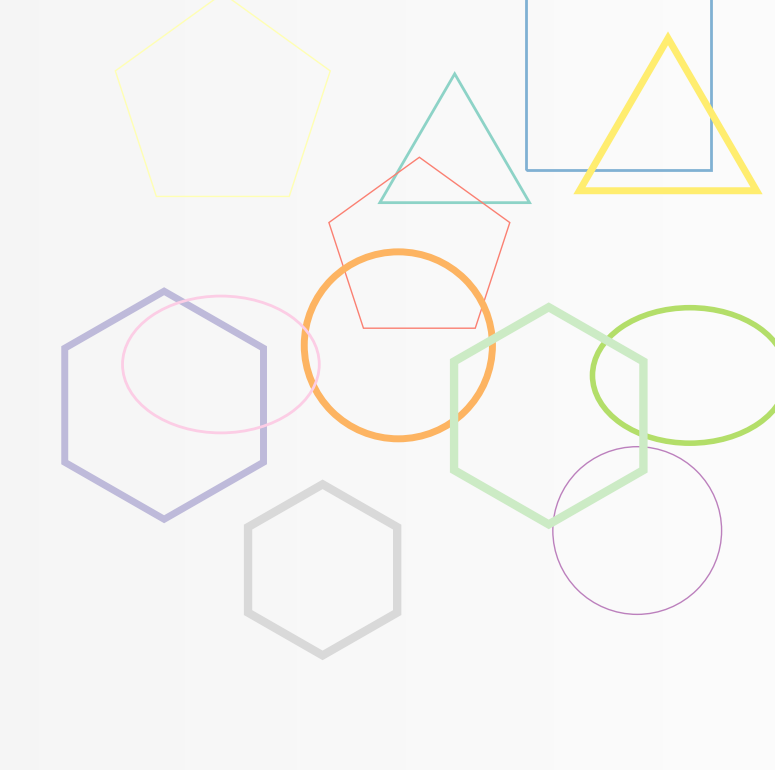[{"shape": "triangle", "thickness": 1, "radius": 0.56, "center": [0.587, 0.793]}, {"shape": "pentagon", "thickness": 0.5, "radius": 0.73, "center": [0.287, 0.863]}, {"shape": "hexagon", "thickness": 2.5, "radius": 0.74, "center": [0.212, 0.474]}, {"shape": "pentagon", "thickness": 0.5, "radius": 0.61, "center": [0.541, 0.673]}, {"shape": "square", "thickness": 1, "radius": 0.59, "center": [0.798, 0.898]}, {"shape": "circle", "thickness": 2.5, "radius": 0.61, "center": [0.514, 0.552]}, {"shape": "oval", "thickness": 2, "radius": 0.63, "center": [0.89, 0.512]}, {"shape": "oval", "thickness": 1, "radius": 0.63, "center": [0.285, 0.527]}, {"shape": "hexagon", "thickness": 3, "radius": 0.56, "center": [0.416, 0.26]}, {"shape": "circle", "thickness": 0.5, "radius": 0.54, "center": [0.822, 0.311]}, {"shape": "hexagon", "thickness": 3, "radius": 0.71, "center": [0.708, 0.46]}, {"shape": "triangle", "thickness": 2.5, "radius": 0.66, "center": [0.862, 0.818]}]